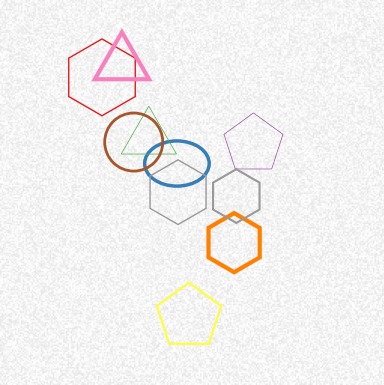[{"shape": "hexagon", "thickness": 1, "radius": 0.5, "center": [0.265, 0.799]}, {"shape": "oval", "thickness": 2.5, "radius": 0.42, "center": [0.46, 0.575]}, {"shape": "triangle", "thickness": 0.5, "radius": 0.41, "center": [0.387, 0.641]}, {"shape": "pentagon", "thickness": 0.5, "radius": 0.4, "center": [0.658, 0.626]}, {"shape": "hexagon", "thickness": 3, "radius": 0.38, "center": [0.608, 0.37]}, {"shape": "pentagon", "thickness": 1.5, "radius": 0.44, "center": [0.491, 0.178]}, {"shape": "circle", "thickness": 2, "radius": 0.38, "center": [0.347, 0.631]}, {"shape": "triangle", "thickness": 3, "radius": 0.41, "center": [0.317, 0.835]}, {"shape": "hexagon", "thickness": 1, "radius": 0.42, "center": [0.462, 0.501]}, {"shape": "hexagon", "thickness": 1.5, "radius": 0.35, "center": [0.614, 0.491]}]